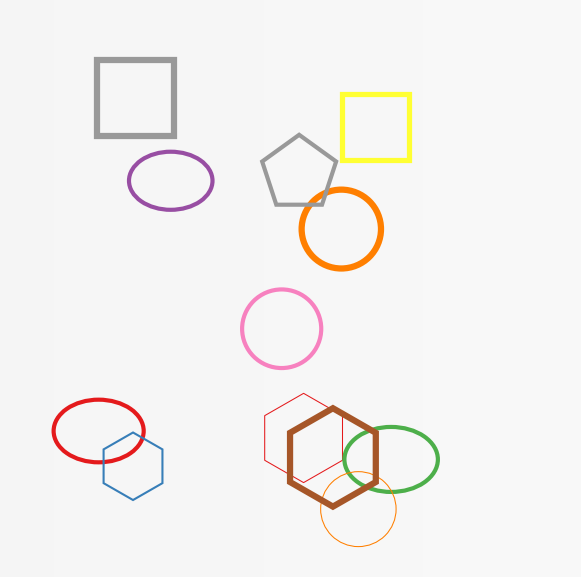[{"shape": "hexagon", "thickness": 0.5, "radius": 0.39, "center": [0.522, 0.241]}, {"shape": "oval", "thickness": 2, "radius": 0.39, "center": [0.17, 0.253]}, {"shape": "hexagon", "thickness": 1, "radius": 0.29, "center": [0.229, 0.192]}, {"shape": "oval", "thickness": 2, "radius": 0.4, "center": [0.673, 0.204]}, {"shape": "oval", "thickness": 2, "radius": 0.36, "center": [0.294, 0.686]}, {"shape": "circle", "thickness": 0.5, "radius": 0.32, "center": [0.617, 0.118]}, {"shape": "circle", "thickness": 3, "radius": 0.34, "center": [0.587, 0.602]}, {"shape": "square", "thickness": 2.5, "radius": 0.29, "center": [0.646, 0.779]}, {"shape": "hexagon", "thickness": 3, "radius": 0.43, "center": [0.573, 0.207]}, {"shape": "circle", "thickness": 2, "radius": 0.34, "center": [0.485, 0.43]}, {"shape": "square", "thickness": 3, "radius": 0.33, "center": [0.234, 0.829]}, {"shape": "pentagon", "thickness": 2, "radius": 0.33, "center": [0.515, 0.699]}]